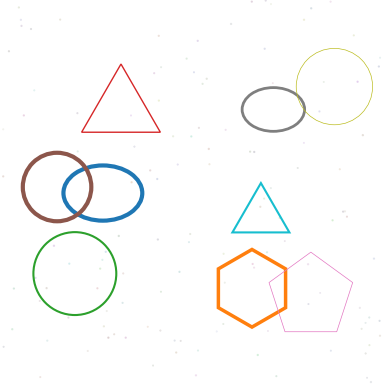[{"shape": "oval", "thickness": 3, "radius": 0.51, "center": [0.267, 0.499]}, {"shape": "hexagon", "thickness": 2.5, "radius": 0.5, "center": [0.654, 0.251]}, {"shape": "circle", "thickness": 1.5, "radius": 0.54, "center": [0.194, 0.289]}, {"shape": "triangle", "thickness": 1, "radius": 0.59, "center": [0.314, 0.716]}, {"shape": "circle", "thickness": 3, "radius": 0.44, "center": [0.148, 0.514]}, {"shape": "pentagon", "thickness": 0.5, "radius": 0.57, "center": [0.807, 0.231]}, {"shape": "oval", "thickness": 2, "radius": 0.41, "center": [0.71, 0.716]}, {"shape": "circle", "thickness": 0.5, "radius": 0.5, "center": [0.869, 0.775]}, {"shape": "triangle", "thickness": 1.5, "radius": 0.43, "center": [0.678, 0.439]}]